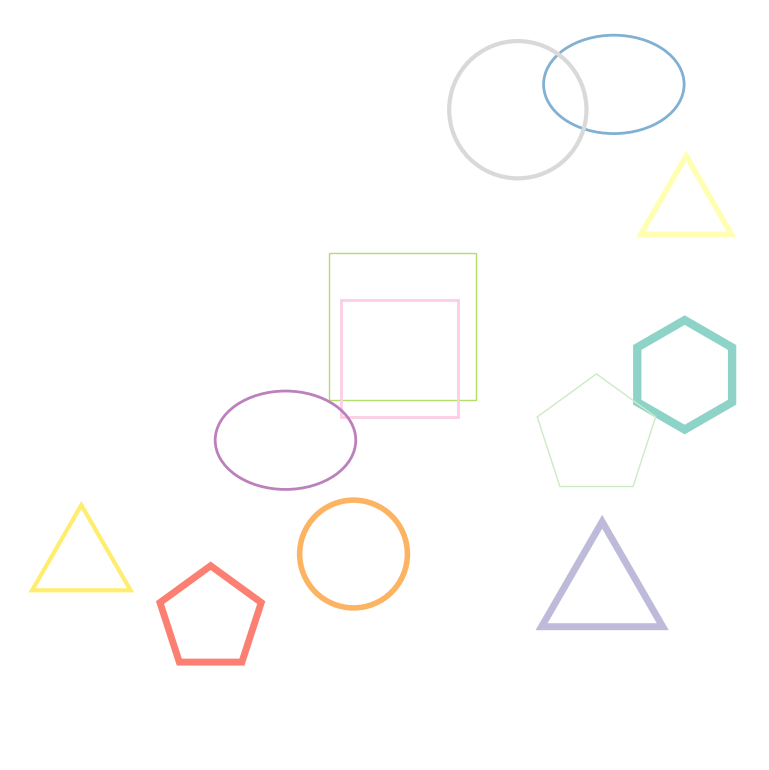[{"shape": "hexagon", "thickness": 3, "radius": 0.36, "center": [0.889, 0.513]}, {"shape": "triangle", "thickness": 2, "radius": 0.34, "center": [0.891, 0.73]}, {"shape": "triangle", "thickness": 2.5, "radius": 0.45, "center": [0.782, 0.232]}, {"shape": "pentagon", "thickness": 2.5, "radius": 0.35, "center": [0.274, 0.196]}, {"shape": "oval", "thickness": 1, "radius": 0.46, "center": [0.797, 0.89]}, {"shape": "circle", "thickness": 2, "radius": 0.35, "center": [0.459, 0.281]}, {"shape": "square", "thickness": 0.5, "radius": 0.48, "center": [0.523, 0.576]}, {"shape": "square", "thickness": 1, "radius": 0.38, "center": [0.519, 0.534]}, {"shape": "circle", "thickness": 1.5, "radius": 0.45, "center": [0.672, 0.858]}, {"shape": "oval", "thickness": 1, "radius": 0.46, "center": [0.371, 0.428]}, {"shape": "pentagon", "thickness": 0.5, "radius": 0.4, "center": [0.775, 0.434]}, {"shape": "triangle", "thickness": 1.5, "radius": 0.37, "center": [0.106, 0.27]}]